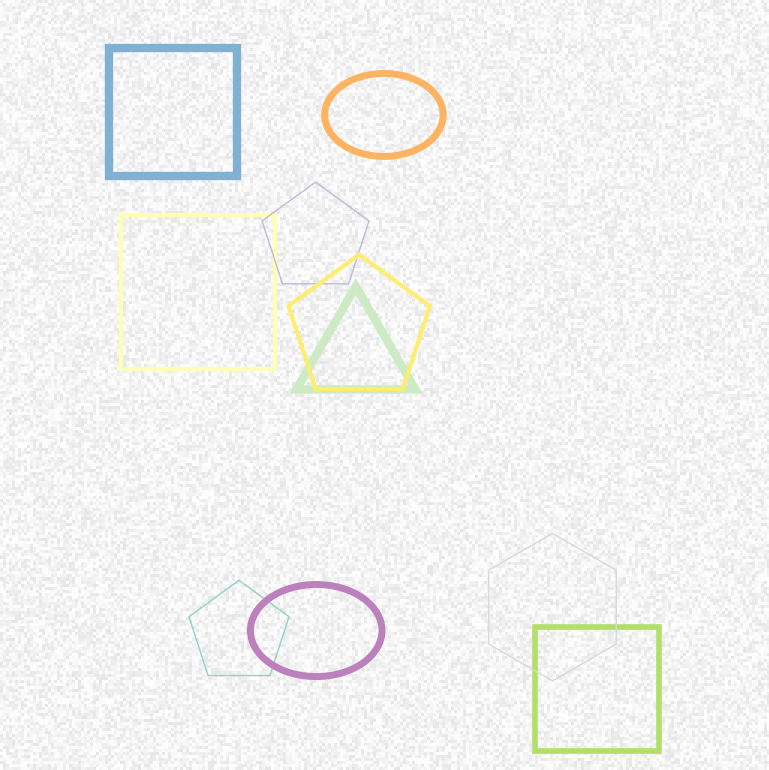[{"shape": "pentagon", "thickness": 0.5, "radius": 0.34, "center": [0.31, 0.178]}, {"shape": "square", "thickness": 1.5, "radius": 0.5, "center": [0.258, 0.621]}, {"shape": "pentagon", "thickness": 0.5, "radius": 0.37, "center": [0.41, 0.69]}, {"shape": "square", "thickness": 3, "radius": 0.42, "center": [0.224, 0.855]}, {"shape": "oval", "thickness": 2.5, "radius": 0.38, "center": [0.499, 0.851]}, {"shape": "square", "thickness": 2, "radius": 0.4, "center": [0.775, 0.105]}, {"shape": "hexagon", "thickness": 0.5, "radius": 0.48, "center": [0.717, 0.211]}, {"shape": "oval", "thickness": 2.5, "radius": 0.43, "center": [0.411, 0.181]}, {"shape": "triangle", "thickness": 3, "radius": 0.45, "center": [0.462, 0.539]}, {"shape": "pentagon", "thickness": 1.5, "radius": 0.48, "center": [0.467, 0.573]}]